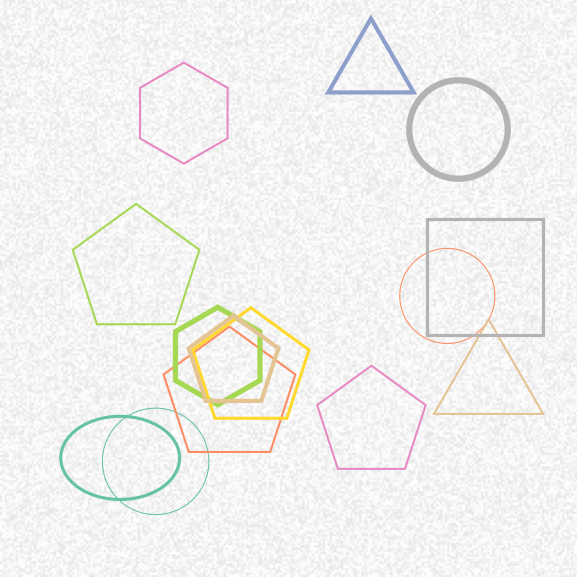[{"shape": "oval", "thickness": 1.5, "radius": 0.51, "center": [0.208, 0.206]}, {"shape": "circle", "thickness": 0.5, "radius": 0.46, "center": [0.269, 0.2]}, {"shape": "pentagon", "thickness": 1, "radius": 0.6, "center": [0.397, 0.314]}, {"shape": "circle", "thickness": 0.5, "radius": 0.41, "center": [0.775, 0.487]}, {"shape": "triangle", "thickness": 2, "radius": 0.43, "center": [0.642, 0.882]}, {"shape": "hexagon", "thickness": 1, "radius": 0.44, "center": [0.318, 0.803]}, {"shape": "pentagon", "thickness": 1, "radius": 0.49, "center": [0.643, 0.267]}, {"shape": "hexagon", "thickness": 2.5, "radius": 0.42, "center": [0.377, 0.383]}, {"shape": "pentagon", "thickness": 1, "radius": 0.58, "center": [0.236, 0.531]}, {"shape": "pentagon", "thickness": 1.5, "radius": 0.53, "center": [0.434, 0.36]}, {"shape": "pentagon", "thickness": 2, "radius": 0.41, "center": [0.404, 0.371]}, {"shape": "triangle", "thickness": 1, "radius": 0.55, "center": [0.846, 0.337]}, {"shape": "circle", "thickness": 3, "radius": 0.43, "center": [0.794, 0.775]}, {"shape": "square", "thickness": 1.5, "radius": 0.5, "center": [0.84, 0.52]}]